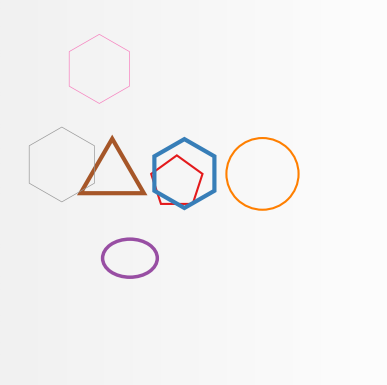[{"shape": "pentagon", "thickness": 1.5, "radius": 0.35, "center": [0.456, 0.527]}, {"shape": "hexagon", "thickness": 3, "radius": 0.45, "center": [0.476, 0.549]}, {"shape": "oval", "thickness": 2.5, "radius": 0.35, "center": [0.335, 0.329]}, {"shape": "circle", "thickness": 1.5, "radius": 0.47, "center": [0.677, 0.548]}, {"shape": "triangle", "thickness": 3, "radius": 0.47, "center": [0.29, 0.545]}, {"shape": "hexagon", "thickness": 0.5, "radius": 0.45, "center": [0.256, 0.821]}, {"shape": "hexagon", "thickness": 0.5, "radius": 0.49, "center": [0.16, 0.573]}]